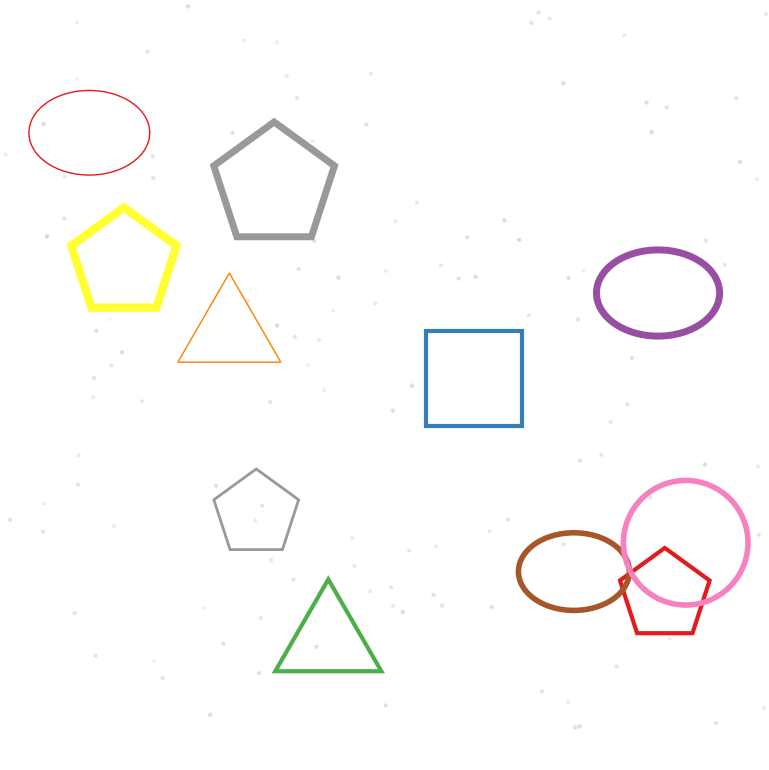[{"shape": "oval", "thickness": 0.5, "radius": 0.39, "center": [0.116, 0.828]}, {"shape": "pentagon", "thickness": 1.5, "radius": 0.31, "center": [0.863, 0.227]}, {"shape": "square", "thickness": 1.5, "radius": 0.31, "center": [0.615, 0.508]}, {"shape": "triangle", "thickness": 1.5, "radius": 0.4, "center": [0.426, 0.168]}, {"shape": "oval", "thickness": 2.5, "radius": 0.4, "center": [0.855, 0.619]}, {"shape": "triangle", "thickness": 0.5, "radius": 0.39, "center": [0.298, 0.568]}, {"shape": "pentagon", "thickness": 3, "radius": 0.36, "center": [0.161, 0.659]}, {"shape": "oval", "thickness": 2, "radius": 0.36, "center": [0.745, 0.258]}, {"shape": "circle", "thickness": 2, "radius": 0.4, "center": [0.891, 0.295]}, {"shape": "pentagon", "thickness": 1, "radius": 0.29, "center": [0.333, 0.333]}, {"shape": "pentagon", "thickness": 2.5, "radius": 0.41, "center": [0.356, 0.759]}]